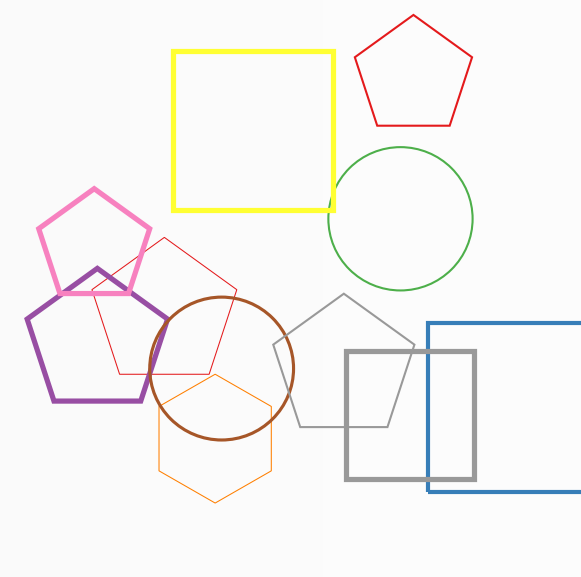[{"shape": "pentagon", "thickness": 0.5, "radius": 0.66, "center": [0.283, 0.457]}, {"shape": "pentagon", "thickness": 1, "radius": 0.53, "center": [0.711, 0.867]}, {"shape": "square", "thickness": 2, "radius": 0.73, "center": [0.883, 0.293]}, {"shape": "circle", "thickness": 1, "radius": 0.62, "center": [0.689, 0.62]}, {"shape": "pentagon", "thickness": 2.5, "radius": 0.63, "center": [0.167, 0.407]}, {"shape": "hexagon", "thickness": 0.5, "radius": 0.56, "center": [0.37, 0.24]}, {"shape": "square", "thickness": 2.5, "radius": 0.69, "center": [0.435, 0.773]}, {"shape": "circle", "thickness": 1.5, "radius": 0.62, "center": [0.381, 0.361]}, {"shape": "pentagon", "thickness": 2.5, "radius": 0.5, "center": [0.162, 0.572]}, {"shape": "square", "thickness": 2.5, "radius": 0.55, "center": [0.705, 0.281]}, {"shape": "pentagon", "thickness": 1, "radius": 0.64, "center": [0.592, 0.363]}]